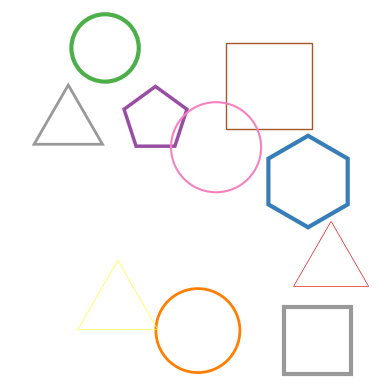[{"shape": "triangle", "thickness": 0.5, "radius": 0.56, "center": [0.86, 0.312]}, {"shape": "hexagon", "thickness": 3, "radius": 0.59, "center": [0.8, 0.528]}, {"shape": "circle", "thickness": 3, "radius": 0.44, "center": [0.273, 0.875]}, {"shape": "pentagon", "thickness": 2.5, "radius": 0.43, "center": [0.404, 0.69]}, {"shape": "circle", "thickness": 2, "radius": 0.55, "center": [0.514, 0.141]}, {"shape": "triangle", "thickness": 0.5, "radius": 0.6, "center": [0.306, 0.204]}, {"shape": "square", "thickness": 1, "radius": 0.56, "center": [0.698, 0.778]}, {"shape": "circle", "thickness": 1.5, "radius": 0.58, "center": [0.561, 0.618]}, {"shape": "triangle", "thickness": 2, "radius": 0.51, "center": [0.177, 0.677]}, {"shape": "square", "thickness": 3, "radius": 0.44, "center": [0.824, 0.115]}]